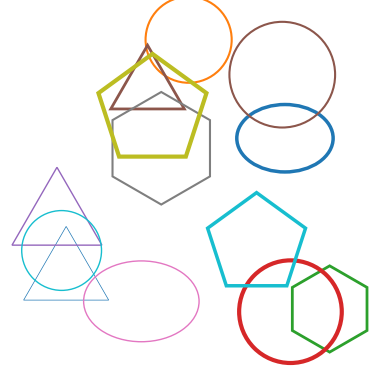[{"shape": "oval", "thickness": 2.5, "radius": 0.63, "center": [0.74, 0.641]}, {"shape": "triangle", "thickness": 0.5, "radius": 0.64, "center": [0.172, 0.284]}, {"shape": "circle", "thickness": 1.5, "radius": 0.56, "center": [0.49, 0.897]}, {"shape": "hexagon", "thickness": 2, "radius": 0.56, "center": [0.856, 0.197]}, {"shape": "circle", "thickness": 3, "radius": 0.67, "center": [0.754, 0.19]}, {"shape": "triangle", "thickness": 1, "radius": 0.67, "center": [0.148, 0.431]}, {"shape": "circle", "thickness": 1.5, "radius": 0.69, "center": [0.733, 0.806]}, {"shape": "triangle", "thickness": 2, "radius": 0.55, "center": [0.383, 0.772]}, {"shape": "oval", "thickness": 1, "radius": 0.75, "center": [0.367, 0.217]}, {"shape": "hexagon", "thickness": 1.5, "radius": 0.73, "center": [0.419, 0.615]}, {"shape": "pentagon", "thickness": 3, "radius": 0.74, "center": [0.396, 0.713]}, {"shape": "circle", "thickness": 1, "radius": 0.52, "center": [0.16, 0.349]}, {"shape": "pentagon", "thickness": 2.5, "radius": 0.67, "center": [0.666, 0.366]}]